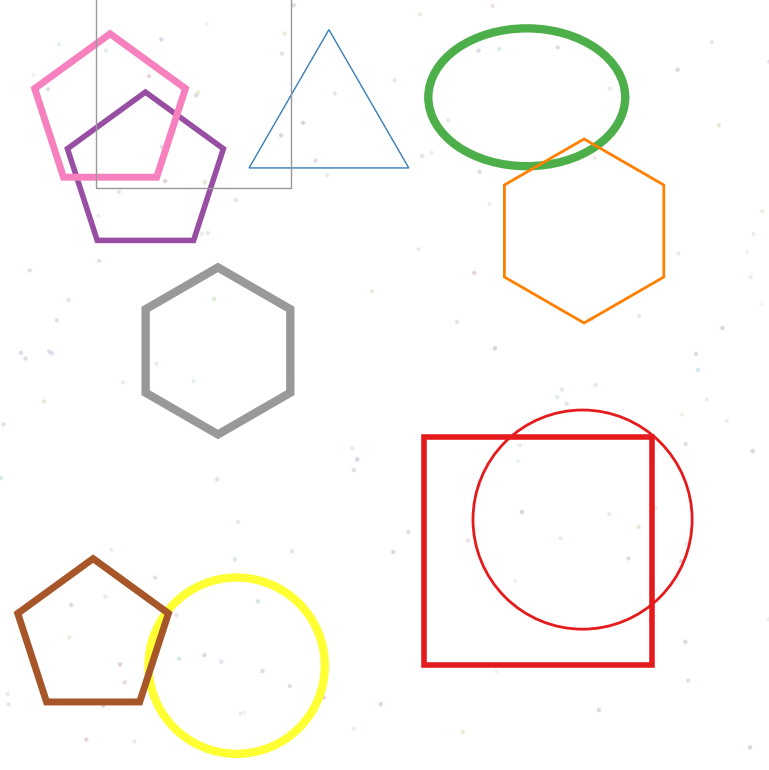[{"shape": "square", "thickness": 2, "radius": 0.74, "center": [0.699, 0.284]}, {"shape": "circle", "thickness": 1, "radius": 0.71, "center": [0.757, 0.325]}, {"shape": "triangle", "thickness": 0.5, "radius": 0.6, "center": [0.427, 0.842]}, {"shape": "oval", "thickness": 3, "radius": 0.64, "center": [0.684, 0.874]}, {"shape": "pentagon", "thickness": 2, "radius": 0.53, "center": [0.189, 0.774]}, {"shape": "hexagon", "thickness": 1, "radius": 0.6, "center": [0.759, 0.7]}, {"shape": "circle", "thickness": 3, "radius": 0.57, "center": [0.307, 0.135]}, {"shape": "pentagon", "thickness": 2.5, "radius": 0.51, "center": [0.121, 0.172]}, {"shape": "pentagon", "thickness": 2.5, "radius": 0.51, "center": [0.143, 0.853]}, {"shape": "hexagon", "thickness": 3, "radius": 0.54, "center": [0.283, 0.544]}, {"shape": "square", "thickness": 0.5, "radius": 0.63, "center": [0.251, 0.882]}]